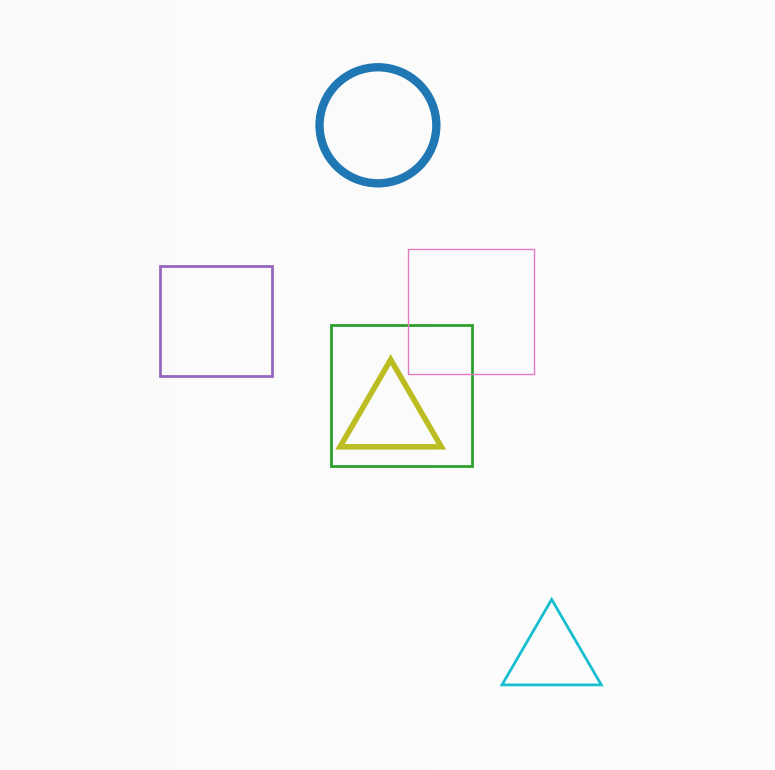[{"shape": "circle", "thickness": 3, "radius": 0.38, "center": [0.488, 0.837]}, {"shape": "square", "thickness": 1, "radius": 0.46, "center": [0.518, 0.486]}, {"shape": "square", "thickness": 1, "radius": 0.36, "center": [0.279, 0.583]}, {"shape": "square", "thickness": 0.5, "radius": 0.41, "center": [0.608, 0.596]}, {"shape": "triangle", "thickness": 2, "radius": 0.38, "center": [0.504, 0.457]}, {"shape": "triangle", "thickness": 1, "radius": 0.37, "center": [0.712, 0.148]}]